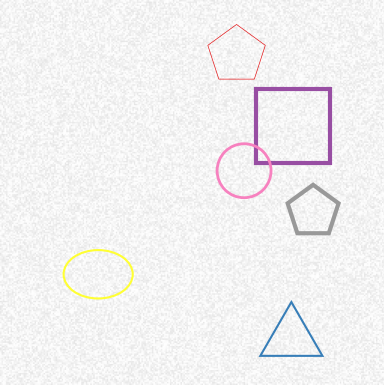[{"shape": "pentagon", "thickness": 0.5, "radius": 0.39, "center": [0.614, 0.858]}, {"shape": "triangle", "thickness": 1.5, "radius": 0.47, "center": [0.757, 0.122]}, {"shape": "square", "thickness": 3, "radius": 0.48, "center": [0.76, 0.674]}, {"shape": "oval", "thickness": 1.5, "radius": 0.45, "center": [0.255, 0.288]}, {"shape": "circle", "thickness": 2, "radius": 0.35, "center": [0.634, 0.557]}, {"shape": "pentagon", "thickness": 3, "radius": 0.35, "center": [0.813, 0.45]}]